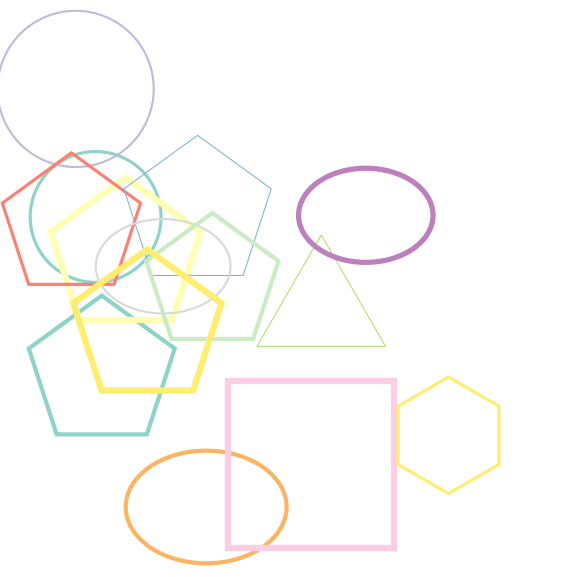[{"shape": "pentagon", "thickness": 2, "radius": 0.66, "center": [0.176, 0.354]}, {"shape": "circle", "thickness": 1.5, "radius": 0.57, "center": [0.166, 0.623]}, {"shape": "pentagon", "thickness": 3, "radius": 0.68, "center": [0.218, 0.555]}, {"shape": "circle", "thickness": 1, "radius": 0.68, "center": [0.131, 0.845]}, {"shape": "pentagon", "thickness": 1.5, "radius": 0.63, "center": [0.124, 0.609]}, {"shape": "pentagon", "thickness": 0.5, "radius": 0.67, "center": [0.342, 0.631]}, {"shape": "oval", "thickness": 2, "radius": 0.7, "center": [0.357, 0.121]}, {"shape": "triangle", "thickness": 0.5, "radius": 0.64, "center": [0.556, 0.464]}, {"shape": "square", "thickness": 3, "radius": 0.72, "center": [0.539, 0.195]}, {"shape": "oval", "thickness": 1, "radius": 0.58, "center": [0.282, 0.538]}, {"shape": "oval", "thickness": 2.5, "radius": 0.58, "center": [0.633, 0.626]}, {"shape": "pentagon", "thickness": 2, "radius": 0.6, "center": [0.368, 0.51]}, {"shape": "pentagon", "thickness": 3, "radius": 0.68, "center": [0.255, 0.432]}, {"shape": "hexagon", "thickness": 1.5, "radius": 0.5, "center": [0.777, 0.245]}]